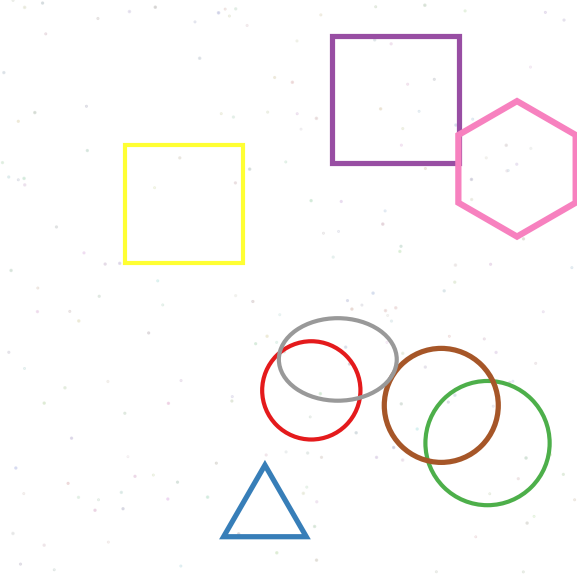[{"shape": "circle", "thickness": 2, "radius": 0.43, "center": [0.539, 0.323]}, {"shape": "triangle", "thickness": 2.5, "radius": 0.41, "center": [0.459, 0.111]}, {"shape": "circle", "thickness": 2, "radius": 0.54, "center": [0.844, 0.232]}, {"shape": "square", "thickness": 2.5, "radius": 0.55, "center": [0.685, 0.827]}, {"shape": "square", "thickness": 2, "radius": 0.51, "center": [0.319, 0.646]}, {"shape": "circle", "thickness": 2.5, "radius": 0.49, "center": [0.764, 0.297]}, {"shape": "hexagon", "thickness": 3, "radius": 0.59, "center": [0.895, 0.707]}, {"shape": "oval", "thickness": 2, "radius": 0.51, "center": [0.585, 0.377]}]